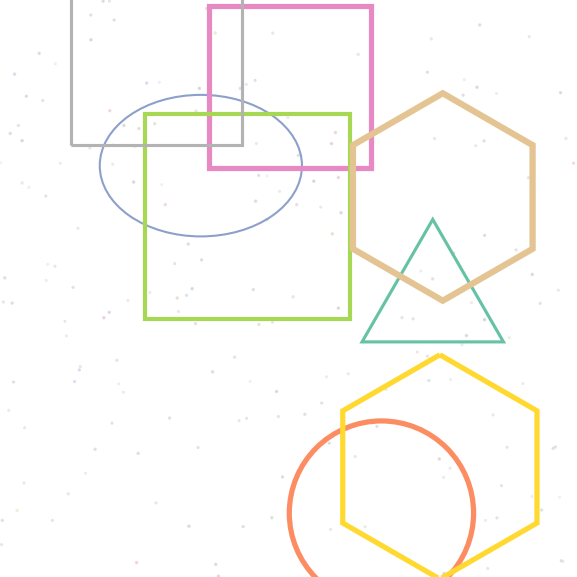[{"shape": "triangle", "thickness": 1.5, "radius": 0.71, "center": [0.749, 0.478]}, {"shape": "circle", "thickness": 2.5, "radius": 0.8, "center": [0.66, 0.111]}, {"shape": "oval", "thickness": 1, "radius": 0.88, "center": [0.348, 0.712]}, {"shape": "square", "thickness": 2.5, "radius": 0.7, "center": [0.501, 0.848]}, {"shape": "square", "thickness": 2, "radius": 0.89, "center": [0.428, 0.624]}, {"shape": "hexagon", "thickness": 2.5, "radius": 0.97, "center": [0.762, 0.191]}, {"shape": "hexagon", "thickness": 3, "radius": 0.9, "center": [0.767, 0.658]}, {"shape": "square", "thickness": 1.5, "radius": 0.74, "center": [0.271, 0.895]}]